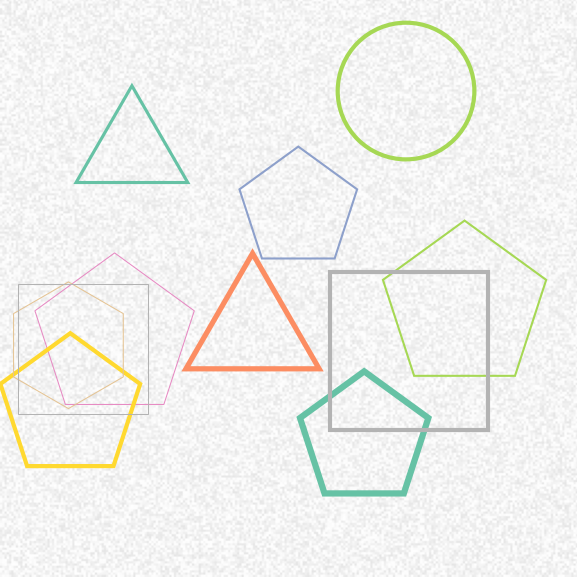[{"shape": "pentagon", "thickness": 3, "radius": 0.58, "center": [0.631, 0.239]}, {"shape": "triangle", "thickness": 1.5, "radius": 0.56, "center": [0.228, 0.739]}, {"shape": "triangle", "thickness": 2.5, "radius": 0.67, "center": [0.437, 0.427]}, {"shape": "pentagon", "thickness": 1, "radius": 0.54, "center": [0.517, 0.638]}, {"shape": "pentagon", "thickness": 0.5, "radius": 0.73, "center": [0.198, 0.416]}, {"shape": "circle", "thickness": 2, "radius": 0.59, "center": [0.703, 0.841]}, {"shape": "pentagon", "thickness": 1, "radius": 0.74, "center": [0.804, 0.469]}, {"shape": "pentagon", "thickness": 2, "radius": 0.64, "center": [0.122, 0.295]}, {"shape": "hexagon", "thickness": 0.5, "radius": 0.55, "center": [0.118, 0.401]}, {"shape": "square", "thickness": 2, "radius": 0.68, "center": [0.709, 0.392]}, {"shape": "square", "thickness": 0.5, "radius": 0.56, "center": [0.144, 0.394]}]